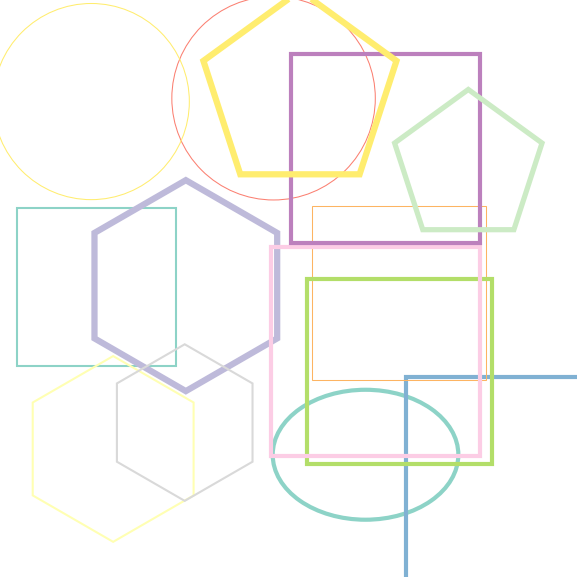[{"shape": "square", "thickness": 1, "radius": 0.69, "center": [0.166, 0.502]}, {"shape": "oval", "thickness": 2, "radius": 0.8, "center": [0.633, 0.212]}, {"shape": "hexagon", "thickness": 1, "radius": 0.8, "center": [0.196, 0.222]}, {"shape": "hexagon", "thickness": 3, "radius": 0.91, "center": [0.322, 0.505]}, {"shape": "circle", "thickness": 0.5, "radius": 0.88, "center": [0.474, 0.829]}, {"shape": "square", "thickness": 2, "radius": 0.95, "center": [0.894, 0.156]}, {"shape": "square", "thickness": 0.5, "radius": 0.75, "center": [0.691, 0.492]}, {"shape": "square", "thickness": 2, "radius": 0.8, "center": [0.692, 0.355]}, {"shape": "square", "thickness": 2, "radius": 0.91, "center": [0.65, 0.391]}, {"shape": "hexagon", "thickness": 1, "radius": 0.68, "center": [0.32, 0.267]}, {"shape": "square", "thickness": 2, "radius": 0.82, "center": [0.668, 0.742]}, {"shape": "pentagon", "thickness": 2.5, "radius": 0.67, "center": [0.811, 0.71]}, {"shape": "pentagon", "thickness": 3, "radius": 0.88, "center": [0.519, 0.839]}, {"shape": "circle", "thickness": 0.5, "radius": 0.85, "center": [0.158, 0.823]}]